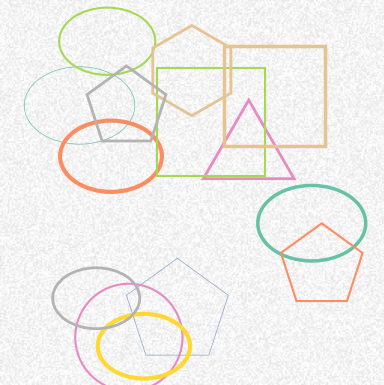[{"shape": "oval", "thickness": 0.5, "radius": 0.72, "center": [0.207, 0.726]}, {"shape": "oval", "thickness": 2.5, "radius": 0.7, "center": [0.81, 0.42]}, {"shape": "pentagon", "thickness": 1.5, "radius": 0.56, "center": [0.836, 0.308]}, {"shape": "oval", "thickness": 3, "radius": 0.66, "center": [0.288, 0.594]}, {"shape": "pentagon", "thickness": 0.5, "radius": 0.7, "center": [0.461, 0.19]}, {"shape": "circle", "thickness": 1.5, "radius": 0.7, "center": [0.335, 0.124]}, {"shape": "triangle", "thickness": 2, "radius": 0.68, "center": [0.646, 0.604]}, {"shape": "oval", "thickness": 1.5, "radius": 0.62, "center": [0.278, 0.893]}, {"shape": "square", "thickness": 1.5, "radius": 0.7, "center": [0.549, 0.683]}, {"shape": "oval", "thickness": 3, "radius": 0.6, "center": [0.374, 0.101]}, {"shape": "hexagon", "thickness": 2, "radius": 0.59, "center": [0.498, 0.817]}, {"shape": "square", "thickness": 2.5, "radius": 0.65, "center": [0.713, 0.751]}, {"shape": "pentagon", "thickness": 2, "radius": 0.54, "center": [0.329, 0.721]}, {"shape": "oval", "thickness": 2, "radius": 0.57, "center": [0.25, 0.225]}]